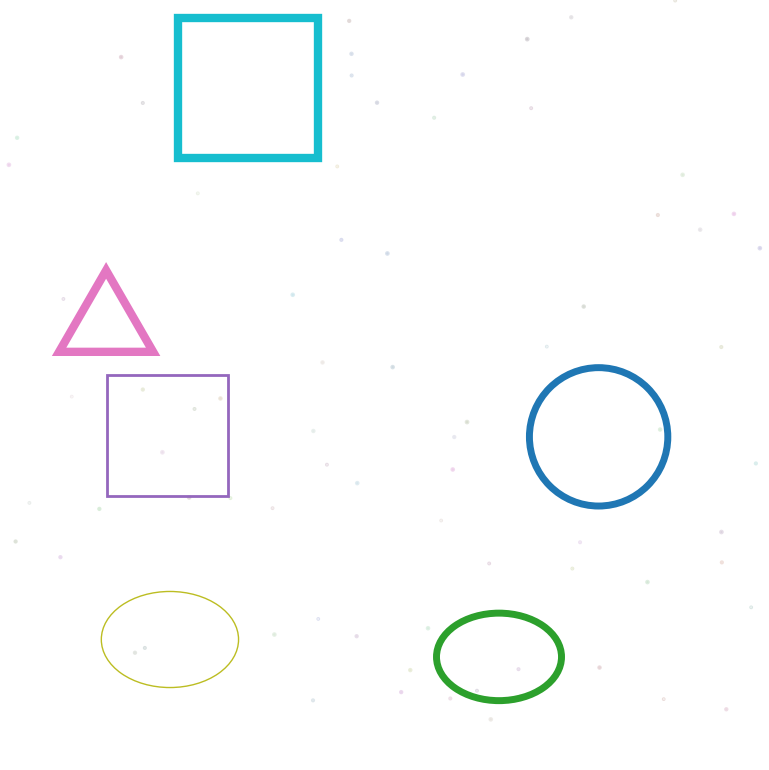[{"shape": "circle", "thickness": 2.5, "radius": 0.45, "center": [0.777, 0.433]}, {"shape": "oval", "thickness": 2.5, "radius": 0.41, "center": [0.648, 0.147]}, {"shape": "square", "thickness": 1, "radius": 0.39, "center": [0.217, 0.434]}, {"shape": "triangle", "thickness": 3, "radius": 0.35, "center": [0.138, 0.578]}, {"shape": "oval", "thickness": 0.5, "radius": 0.45, "center": [0.221, 0.169]}, {"shape": "square", "thickness": 3, "radius": 0.45, "center": [0.322, 0.886]}]